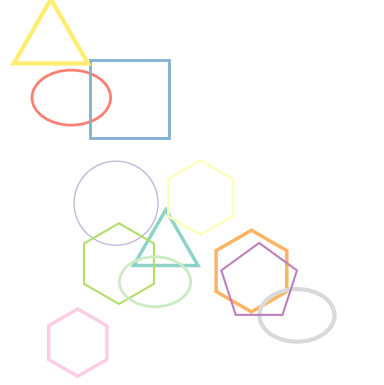[{"shape": "triangle", "thickness": 2.5, "radius": 0.48, "center": [0.431, 0.359]}, {"shape": "hexagon", "thickness": 1.5, "radius": 0.48, "center": [0.521, 0.487]}, {"shape": "circle", "thickness": 1, "radius": 0.55, "center": [0.301, 0.472]}, {"shape": "oval", "thickness": 2, "radius": 0.51, "center": [0.185, 0.746]}, {"shape": "square", "thickness": 2, "radius": 0.51, "center": [0.336, 0.743]}, {"shape": "hexagon", "thickness": 2.5, "radius": 0.53, "center": [0.653, 0.296]}, {"shape": "hexagon", "thickness": 1.5, "radius": 0.52, "center": [0.309, 0.315]}, {"shape": "hexagon", "thickness": 2.5, "radius": 0.44, "center": [0.202, 0.11]}, {"shape": "oval", "thickness": 3, "radius": 0.49, "center": [0.771, 0.181]}, {"shape": "pentagon", "thickness": 1.5, "radius": 0.52, "center": [0.673, 0.266]}, {"shape": "oval", "thickness": 2, "radius": 0.46, "center": [0.403, 0.268]}, {"shape": "triangle", "thickness": 3, "radius": 0.56, "center": [0.132, 0.891]}]